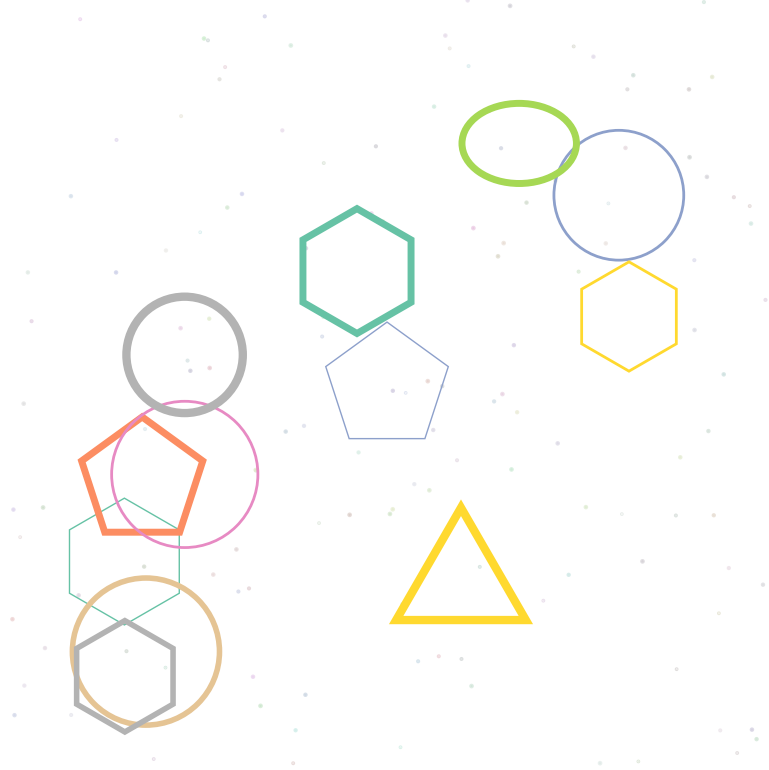[{"shape": "hexagon", "thickness": 2.5, "radius": 0.41, "center": [0.464, 0.648]}, {"shape": "hexagon", "thickness": 0.5, "radius": 0.41, "center": [0.162, 0.271]}, {"shape": "pentagon", "thickness": 2.5, "radius": 0.41, "center": [0.185, 0.376]}, {"shape": "circle", "thickness": 1, "radius": 0.42, "center": [0.804, 0.746]}, {"shape": "pentagon", "thickness": 0.5, "radius": 0.42, "center": [0.503, 0.498]}, {"shape": "circle", "thickness": 1, "radius": 0.47, "center": [0.24, 0.384]}, {"shape": "oval", "thickness": 2.5, "radius": 0.37, "center": [0.674, 0.814]}, {"shape": "hexagon", "thickness": 1, "radius": 0.35, "center": [0.817, 0.589]}, {"shape": "triangle", "thickness": 3, "radius": 0.49, "center": [0.599, 0.243]}, {"shape": "circle", "thickness": 2, "radius": 0.48, "center": [0.19, 0.154]}, {"shape": "hexagon", "thickness": 2, "radius": 0.36, "center": [0.162, 0.122]}, {"shape": "circle", "thickness": 3, "radius": 0.38, "center": [0.24, 0.539]}]